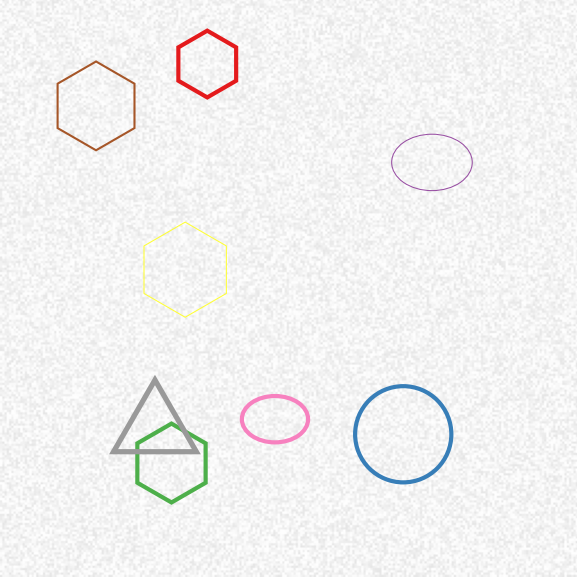[{"shape": "hexagon", "thickness": 2, "radius": 0.29, "center": [0.359, 0.888]}, {"shape": "circle", "thickness": 2, "radius": 0.42, "center": [0.698, 0.247]}, {"shape": "hexagon", "thickness": 2, "radius": 0.34, "center": [0.297, 0.197]}, {"shape": "oval", "thickness": 0.5, "radius": 0.35, "center": [0.748, 0.718]}, {"shape": "hexagon", "thickness": 0.5, "radius": 0.41, "center": [0.321, 0.532]}, {"shape": "hexagon", "thickness": 1, "radius": 0.38, "center": [0.166, 0.816]}, {"shape": "oval", "thickness": 2, "radius": 0.29, "center": [0.476, 0.273]}, {"shape": "triangle", "thickness": 2.5, "radius": 0.41, "center": [0.268, 0.258]}]